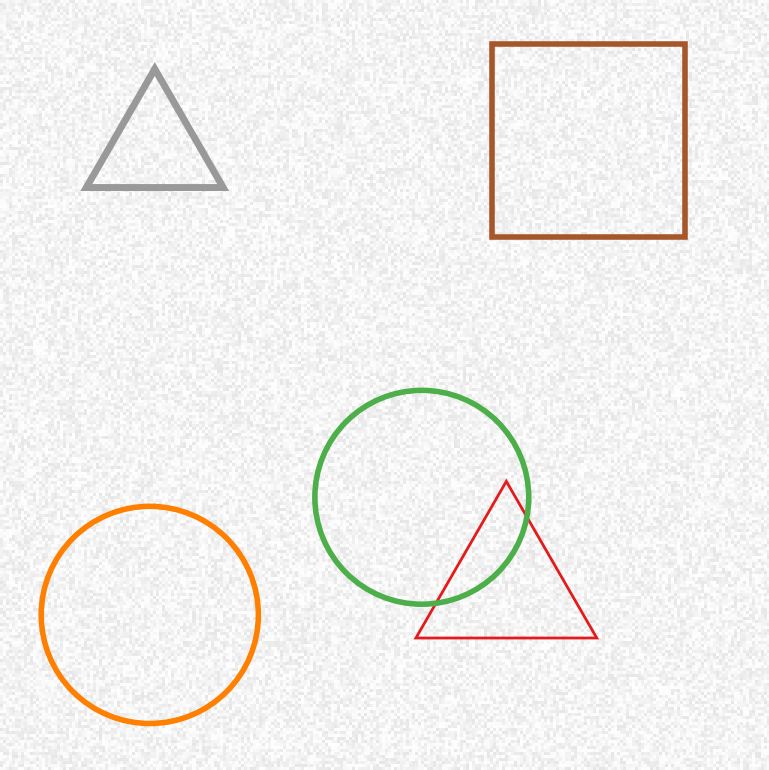[{"shape": "triangle", "thickness": 1, "radius": 0.68, "center": [0.658, 0.239]}, {"shape": "circle", "thickness": 2, "radius": 0.69, "center": [0.548, 0.354]}, {"shape": "circle", "thickness": 2, "radius": 0.71, "center": [0.195, 0.201]}, {"shape": "square", "thickness": 2, "radius": 0.63, "center": [0.765, 0.817]}, {"shape": "triangle", "thickness": 2.5, "radius": 0.51, "center": [0.201, 0.808]}]